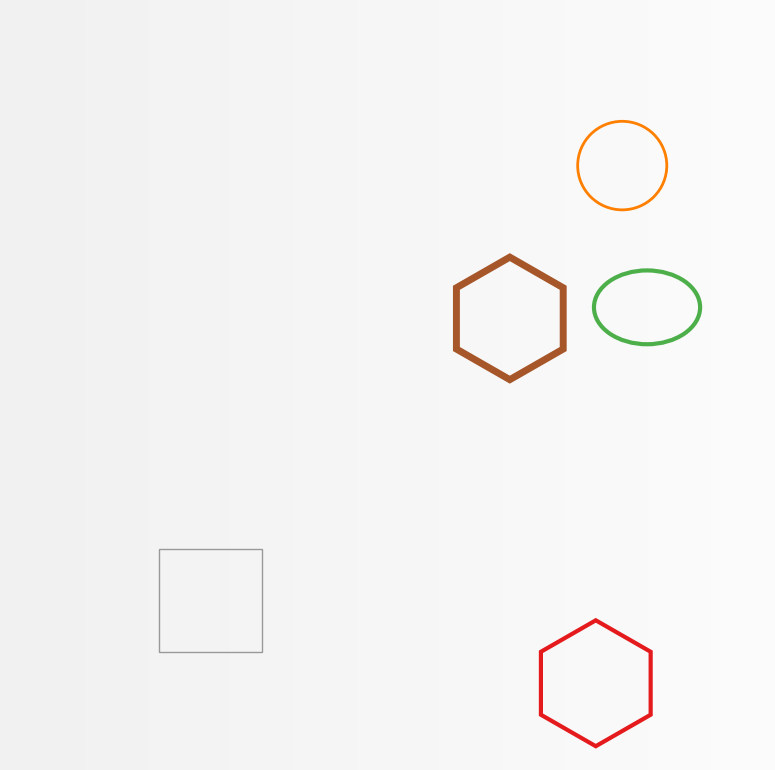[{"shape": "hexagon", "thickness": 1.5, "radius": 0.41, "center": [0.769, 0.113]}, {"shape": "oval", "thickness": 1.5, "radius": 0.34, "center": [0.835, 0.601]}, {"shape": "circle", "thickness": 1, "radius": 0.29, "center": [0.803, 0.785]}, {"shape": "hexagon", "thickness": 2.5, "radius": 0.4, "center": [0.658, 0.586]}, {"shape": "square", "thickness": 0.5, "radius": 0.33, "center": [0.271, 0.22]}]